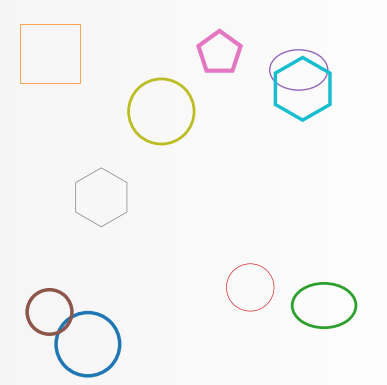[{"shape": "circle", "thickness": 2.5, "radius": 0.41, "center": [0.227, 0.106]}, {"shape": "square", "thickness": 0.5, "radius": 0.39, "center": [0.129, 0.861]}, {"shape": "oval", "thickness": 2, "radius": 0.41, "center": [0.836, 0.206]}, {"shape": "circle", "thickness": 0.5, "radius": 0.31, "center": [0.646, 0.253]}, {"shape": "oval", "thickness": 1, "radius": 0.37, "center": [0.771, 0.818]}, {"shape": "circle", "thickness": 2.5, "radius": 0.29, "center": [0.128, 0.19]}, {"shape": "pentagon", "thickness": 3, "radius": 0.29, "center": [0.567, 0.863]}, {"shape": "hexagon", "thickness": 0.5, "radius": 0.38, "center": [0.261, 0.488]}, {"shape": "circle", "thickness": 2, "radius": 0.42, "center": [0.416, 0.71]}, {"shape": "hexagon", "thickness": 2.5, "radius": 0.41, "center": [0.781, 0.769]}]